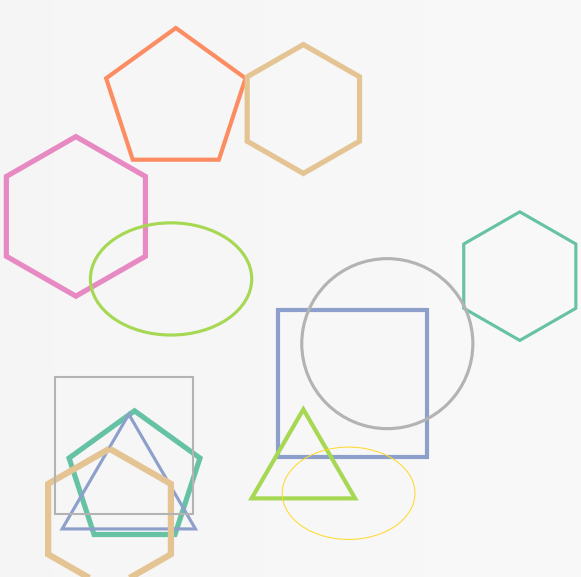[{"shape": "pentagon", "thickness": 2.5, "radius": 0.59, "center": [0.231, 0.169]}, {"shape": "hexagon", "thickness": 1.5, "radius": 0.56, "center": [0.894, 0.521]}, {"shape": "pentagon", "thickness": 2, "radius": 0.63, "center": [0.303, 0.825]}, {"shape": "square", "thickness": 2, "radius": 0.64, "center": [0.606, 0.335]}, {"shape": "triangle", "thickness": 1.5, "radius": 0.66, "center": [0.222, 0.149]}, {"shape": "hexagon", "thickness": 2.5, "radius": 0.69, "center": [0.131, 0.624]}, {"shape": "oval", "thickness": 1.5, "radius": 0.69, "center": [0.294, 0.516]}, {"shape": "triangle", "thickness": 2, "radius": 0.51, "center": [0.522, 0.188]}, {"shape": "oval", "thickness": 0.5, "radius": 0.57, "center": [0.6, 0.145]}, {"shape": "hexagon", "thickness": 2.5, "radius": 0.56, "center": [0.522, 0.81]}, {"shape": "hexagon", "thickness": 3, "radius": 0.61, "center": [0.188, 0.1]}, {"shape": "square", "thickness": 1, "radius": 0.59, "center": [0.213, 0.227]}, {"shape": "circle", "thickness": 1.5, "radius": 0.74, "center": [0.666, 0.404]}]